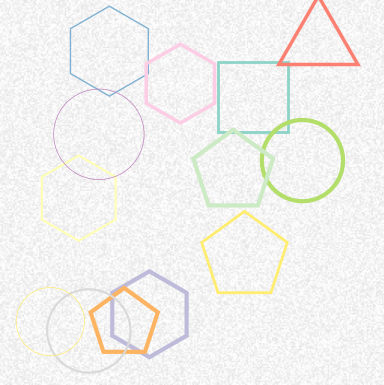[{"shape": "square", "thickness": 2, "radius": 0.45, "center": [0.657, 0.748]}, {"shape": "hexagon", "thickness": 1.5, "radius": 0.55, "center": [0.204, 0.485]}, {"shape": "hexagon", "thickness": 3, "radius": 0.56, "center": [0.388, 0.184]}, {"shape": "triangle", "thickness": 2.5, "radius": 0.59, "center": [0.827, 0.892]}, {"shape": "hexagon", "thickness": 1, "radius": 0.58, "center": [0.284, 0.867]}, {"shape": "pentagon", "thickness": 3, "radius": 0.46, "center": [0.323, 0.16]}, {"shape": "circle", "thickness": 3, "radius": 0.53, "center": [0.786, 0.583]}, {"shape": "hexagon", "thickness": 2.5, "radius": 0.51, "center": [0.469, 0.783]}, {"shape": "circle", "thickness": 1.5, "radius": 0.54, "center": [0.231, 0.14]}, {"shape": "circle", "thickness": 0.5, "radius": 0.59, "center": [0.257, 0.651]}, {"shape": "pentagon", "thickness": 3, "radius": 0.54, "center": [0.606, 0.554]}, {"shape": "circle", "thickness": 0.5, "radius": 0.44, "center": [0.131, 0.165]}, {"shape": "pentagon", "thickness": 2, "radius": 0.58, "center": [0.635, 0.334]}]